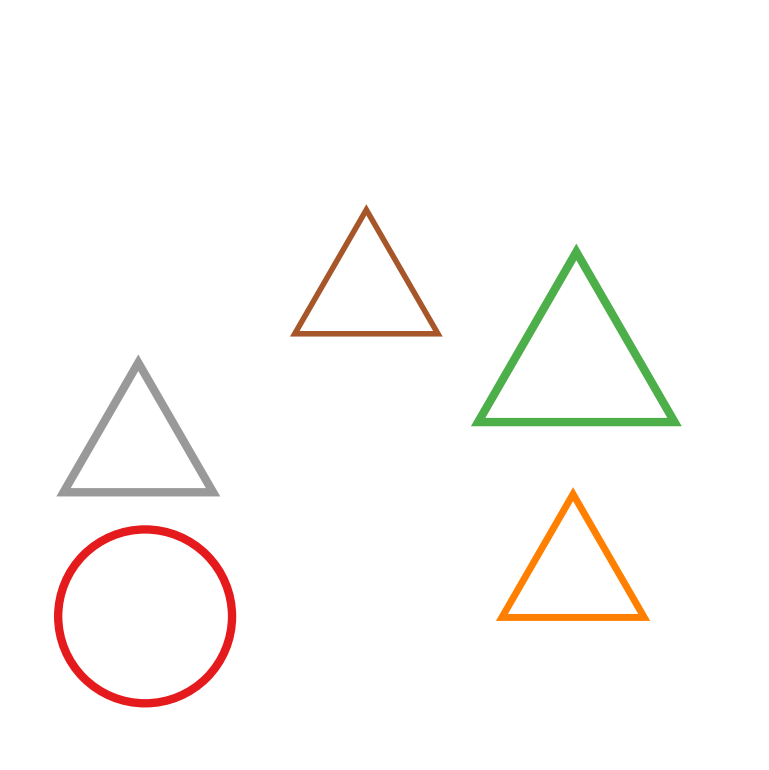[{"shape": "circle", "thickness": 3, "radius": 0.56, "center": [0.188, 0.2]}, {"shape": "triangle", "thickness": 3, "radius": 0.74, "center": [0.748, 0.525]}, {"shape": "triangle", "thickness": 2.5, "radius": 0.53, "center": [0.744, 0.252]}, {"shape": "triangle", "thickness": 2, "radius": 0.54, "center": [0.476, 0.62]}, {"shape": "triangle", "thickness": 3, "radius": 0.56, "center": [0.18, 0.417]}]